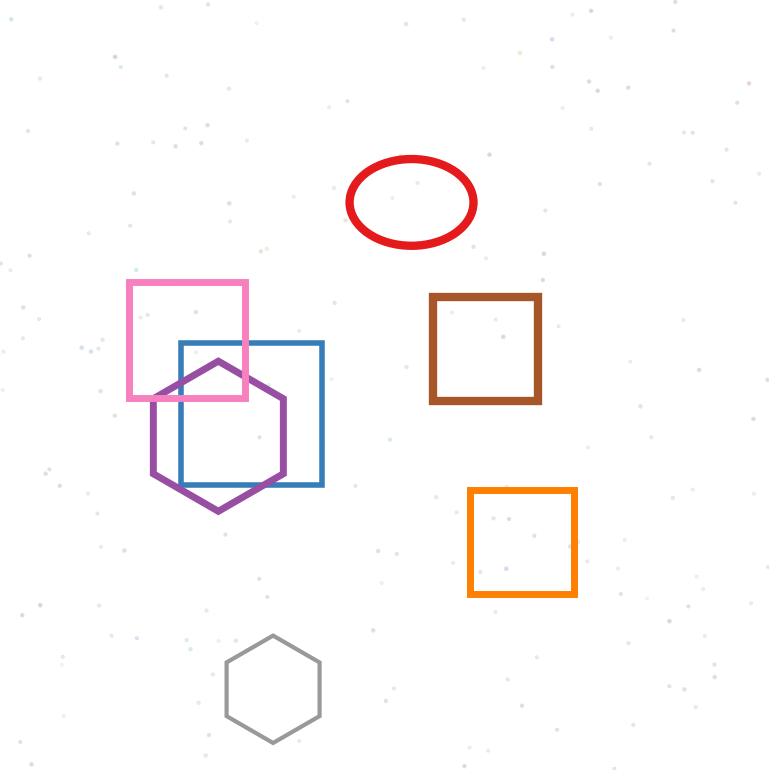[{"shape": "oval", "thickness": 3, "radius": 0.4, "center": [0.534, 0.737]}, {"shape": "square", "thickness": 2, "radius": 0.46, "center": [0.326, 0.462]}, {"shape": "hexagon", "thickness": 2.5, "radius": 0.49, "center": [0.284, 0.433]}, {"shape": "square", "thickness": 2.5, "radius": 0.34, "center": [0.678, 0.296]}, {"shape": "square", "thickness": 3, "radius": 0.34, "center": [0.63, 0.547]}, {"shape": "square", "thickness": 2.5, "radius": 0.38, "center": [0.243, 0.559]}, {"shape": "hexagon", "thickness": 1.5, "radius": 0.35, "center": [0.355, 0.105]}]